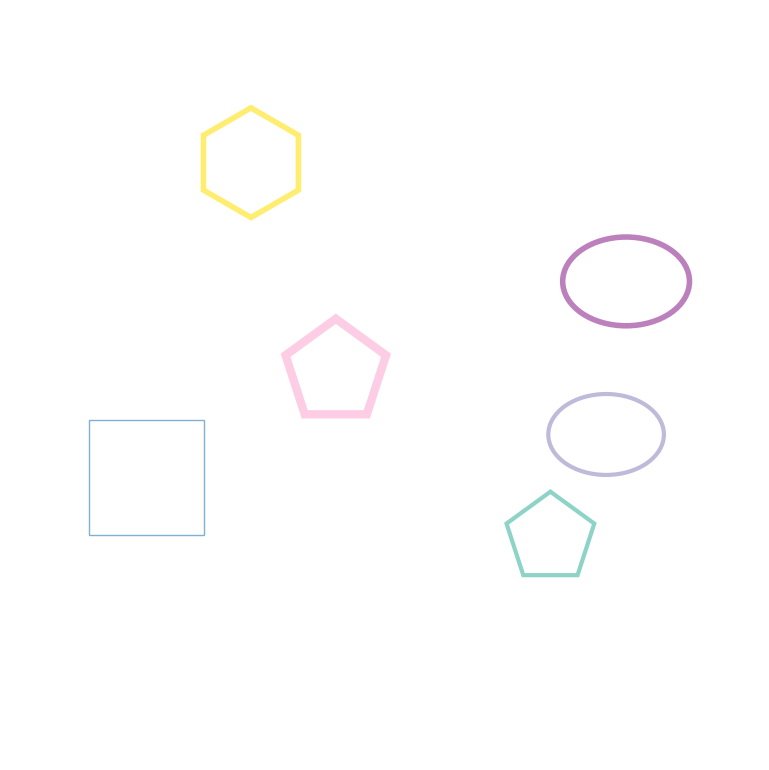[{"shape": "pentagon", "thickness": 1.5, "radius": 0.3, "center": [0.715, 0.302]}, {"shape": "oval", "thickness": 1.5, "radius": 0.38, "center": [0.787, 0.436]}, {"shape": "square", "thickness": 0.5, "radius": 0.37, "center": [0.191, 0.38]}, {"shape": "pentagon", "thickness": 3, "radius": 0.34, "center": [0.436, 0.517]}, {"shape": "oval", "thickness": 2, "radius": 0.41, "center": [0.813, 0.635]}, {"shape": "hexagon", "thickness": 2, "radius": 0.36, "center": [0.326, 0.789]}]